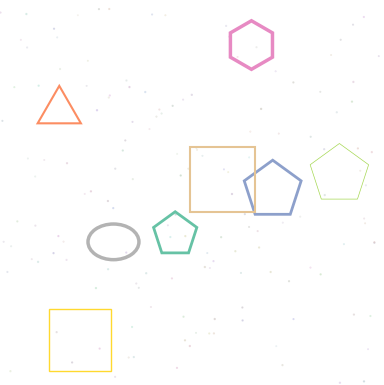[{"shape": "pentagon", "thickness": 2, "radius": 0.3, "center": [0.455, 0.391]}, {"shape": "triangle", "thickness": 1.5, "radius": 0.32, "center": [0.154, 0.712]}, {"shape": "pentagon", "thickness": 2, "radius": 0.39, "center": [0.708, 0.506]}, {"shape": "hexagon", "thickness": 2.5, "radius": 0.32, "center": [0.653, 0.883]}, {"shape": "pentagon", "thickness": 0.5, "radius": 0.4, "center": [0.882, 0.547]}, {"shape": "square", "thickness": 1, "radius": 0.41, "center": [0.208, 0.116]}, {"shape": "square", "thickness": 1.5, "radius": 0.42, "center": [0.577, 0.534]}, {"shape": "oval", "thickness": 2.5, "radius": 0.33, "center": [0.295, 0.372]}]